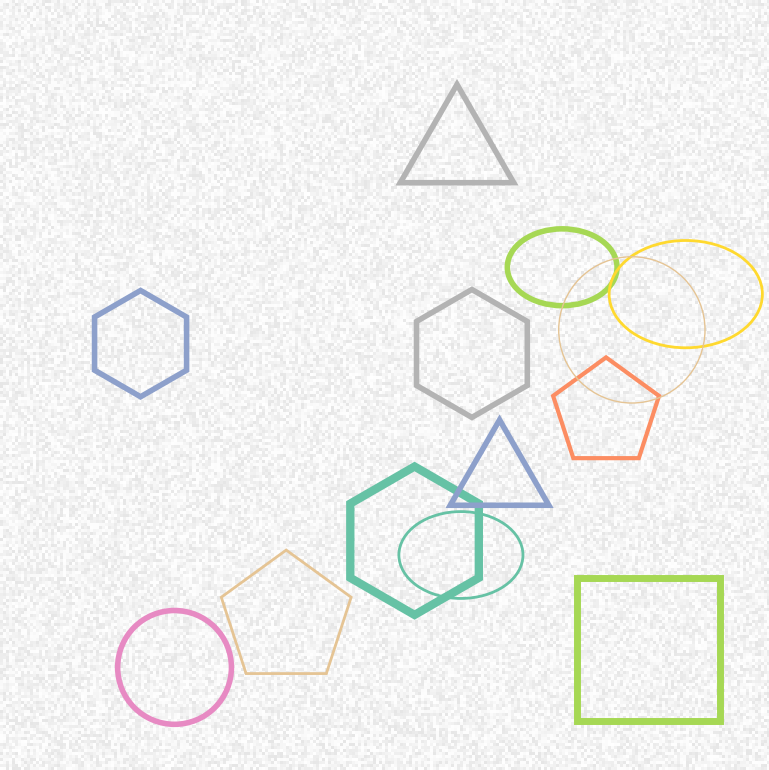[{"shape": "oval", "thickness": 1, "radius": 0.4, "center": [0.599, 0.279]}, {"shape": "hexagon", "thickness": 3, "radius": 0.48, "center": [0.538, 0.298]}, {"shape": "pentagon", "thickness": 1.5, "radius": 0.36, "center": [0.787, 0.464]}, {"shape": "triangle", "thickness": 2, "radius": 0.37, "center": [0.649, 0.381]}, {"shape": "hexagon", "thickness": 2, "radius": 0.34, "center": [0.183, 0.554]}, {"shape": "circle", "thickness": 2, "radius": 0.37, "center": [0.227, 0.133]}, {"shape": "square", "thickness": 2.5, "radius": 0.46, "center": [0.842, 0.157]}, {"shape": "oval", "thickness": 2, "radius": 0.36, "center": [0.73, 0.653]}, {"shape": "oval", "thickness": 1, "radius": 0.5, "center": [0.891, 0.618]}, {"shape": "circle", "thickness": 0.5, "radius": 0.48, "center": [0.821, 0.572]}, {"shape": "pentagon", "thickness": 1, "radius": 0.44, "center": [0.372, 0.197]}, {"shape": "triangle", "thickness": 2, "radius": 0.43, "center": [0.594, 0.805]}, {"shape": "hexagon", "thickness": 2, "radius": 0.42, "center": [0.613, 0.541]}]